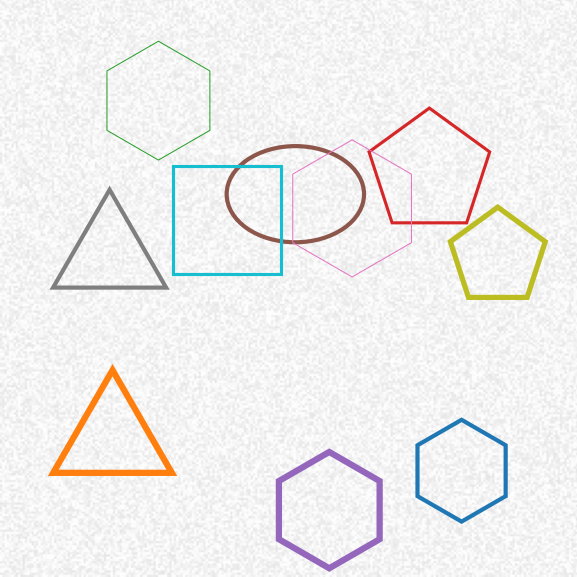[{"shape": "hexagon", "thickness": 2, "radius": 0.44, "center": [0.799, 0.184]}, {"shape": "triangle", "thickness": 3, "radius": 0.59, "center": [0.195, 0.24]}, {"shape": "hexagon", "thickness": 0.5, "radius": 0.51, "center": [0.274, 0.825]}, {"shape": "pentagon", "thickness": 1.5, "radius": 0.55, "center": [0.744, 0.702]}, {"shape": "hexagon", "thickness": 3, "radius": 0.5, "center": [0.57, 0.116]}, {"shape": "oval", "thickness": 2, "radius": 0.59, "center": [0.511, 0.663]}, {"shape": "hexagon", "thickness": 0.5, "radius": 0.59, "center": [0.61, 0.638]}, {"shape": "triangle", "thickness": 2, "radius": 0.56, "center": [0.19, 0.558]}, {"shape": "pentagon", "thickness": 2.5, "radius": 0.43, "center": [0.862, 0.554]}, {"shape": "square", "thickness": 1.5, "radius": 0.47, "center": [0.393, 0.618]}]